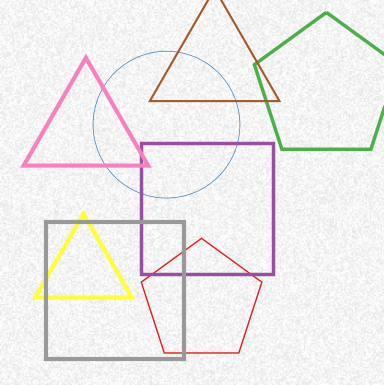[{"shape": "pentagon", "thickness": 1, "radius": 0.82, "center": [0.523, 0.216]}, {"shape": "circle", "thickness": 0.5, "radius": 0.95, "center": [0.432, 0.676]}, {"shape": "pentagon", "thickness": 2.5, "radius": 0.98, "center": [0.848, 0.771]}, {"shape": "square", "thickness": 2.5, "radius": 0.85, "center": [0.538, 0.459]}, {"shape": "triangle", "thickness": 3, "radius": 0.73, "center": [0.217, 0.3]}, {"shape": "triangle", "thickness": 1.5, "radius": 0.97, "center": [0.558, 0.835]}, {"shape": "triangle", "thickness": 3, "radius": 0.93, "center": [0.223, 0.663]}, {"shape": "square", "thickness": 3, "radius": 0.89, "center": [0.299, 0.245]}]